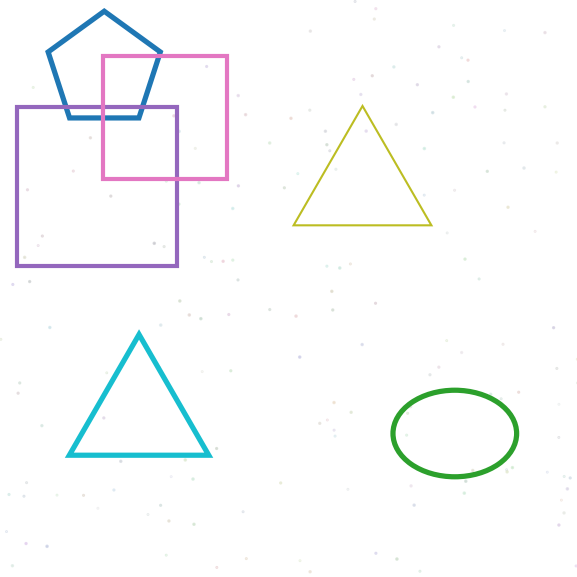[{"shape": "pentagon", "thickness": 2.5, "radius": 0.51, "center": [0.181, 0.878]}, {"shape": "oval", "thickness": 2.5, "radius": 0.54, "center": [0.788, 0.248]}, {"shape": "square", "thickness": 2, "radius": 0.69, "center": [0.168, 0.676]}, {"shape": "square", "thickness": 2, "radius": 0.54, "center": [0.286, 0.796]}, {"shape": "triangle", "thickness": 1, "radius": 0.69, "center": [0.628, 0.678]}, {"shape": "triangle", "thickness": 2.5, "radius": 0.7, "center": [0.241, 0.281]}]